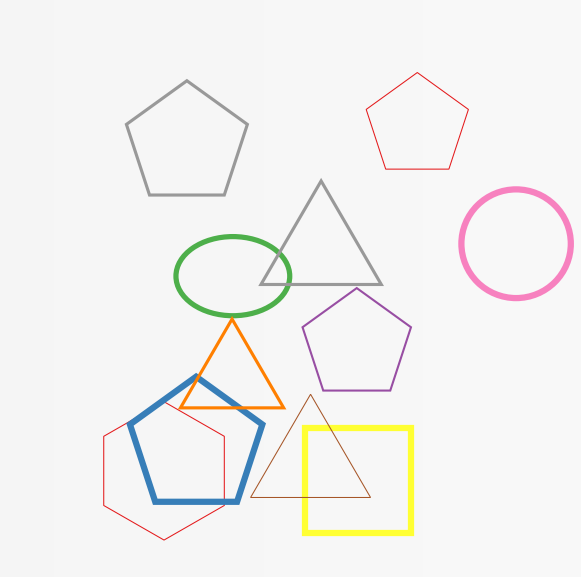[{"shape": "pentagon", "thickness": 0.5, "radius": 0.46, "center": [0.718, 0.781]}, {"shape": "hexagon", "thickness": 0.5, "radius": 0.6, "center": [0.282, 0.184]}, {"shape": "pentagon", "thickness": 3, "radius": 0.6, "center": [0.337, 0.227]}, {"shape": "oval", "thickness": 2.5, "radius": 0.49, "center": [0.401, 0.521]}, {"shape": "pentagon", "thickness": 1, "radius": 0.49, "center": [0.614, 0.402]}, {"shape": "triangle", "thickness": 1.5, "radius": 0.51, "center": [0.399, 0.344]}, {"shape": "square", "thickness": 3, "radius": 0.46, "center": [0.616, 0.166]}, {"shape": "triangle", "thickness": 0.5, "radius": 0.6, "center": [0.534, 0.197]}, {"shape": "circle", "thickness": 3, "radius": 0.47, "center": [0.888, 0.577]}, {"shape": "triangle", "thickness": 1.5, "radius": 0.6, "center": [0.552, 0.566]}, {"shape": "pentagon", "thickness": 1.5, "radius": 0.55, "center": [0.322, 0.75]}]